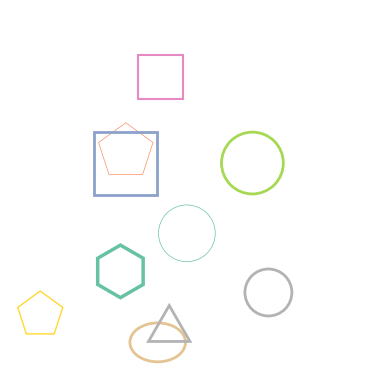[{"shape": "hexagon", "thickness": 2.5, "radius": 0.34, "center": [0.313, 0.295]}, {"shape": "circle", "thickness": 0.5, "radius": 0.37, "center": [0.485, 0.394]}, {"shape": "pentagon", "thickness": 0.5, "radius": 0.37, "center": [0.327, 0.607]}, {"shape": "square", "thickness": 2, "radius": 0.41, "center": [0.327, 0.574]}, {"shape": "square", "thickness": 1.5, "radius": 0.29, "center": [0.417, 0.801]}, {"shape": "circle", "thickness": 2, "radius": 0.4, "center": [0.656, 0.577]}, {"shape": "pentagon", "thickness": 1, "radius": 0.31, "center": [0.105, 0.183]}, {"shape": "oval", "thickness": 2, "radius": 0.36, "center": [0.41, 0.111]}, {"shape": "triangle", "thickness": 2, "radius": 0.31, "center": [0.44, 0.144]}, {"shape": "circle", "thickness": 2, "radius": 0.3, "center": [0.697, 0.24]}]